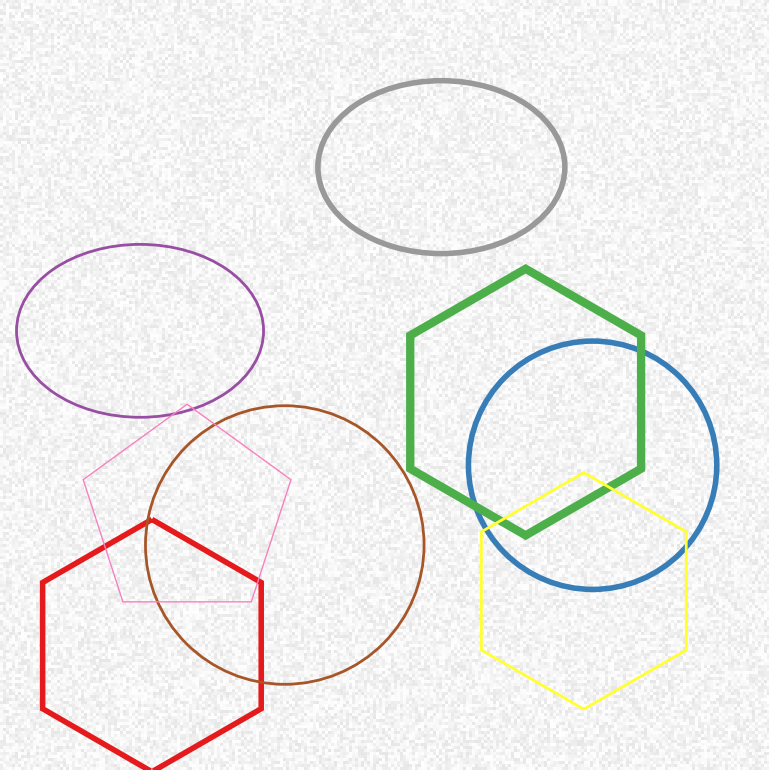[{"shape": "hexagon", "thickness": 2, "radius": 0.82, "center": [0.197, 0.162]}, {"shape": "circle", "thickness": 2, "radius": 0.81, "center": [0.77, 0.396]}, {"shape": "hexagon", "thickness": 3, "radius": 0.87, "center": [0.683, 0.478]}, {"shape": "oval", "thickness": 1, "radius": 0.8, "center": [0.182, 0.57]}, {"shape": "hexagon", "thickness": 1, "radius": 0.77, "center": [0.758, 0.233]}, {"shape": "circle", "thickness": 1, "radius": 0.9, "center": [0.37, 0.292]}, {"shape": "pentagon", "thickness": 0.5, "radius": 0.71, "center": [0.243, 0.333]}, {"shape": "oval", "thickness": 2, "radius": 0.8, "center": [0.573, 0.783]}]